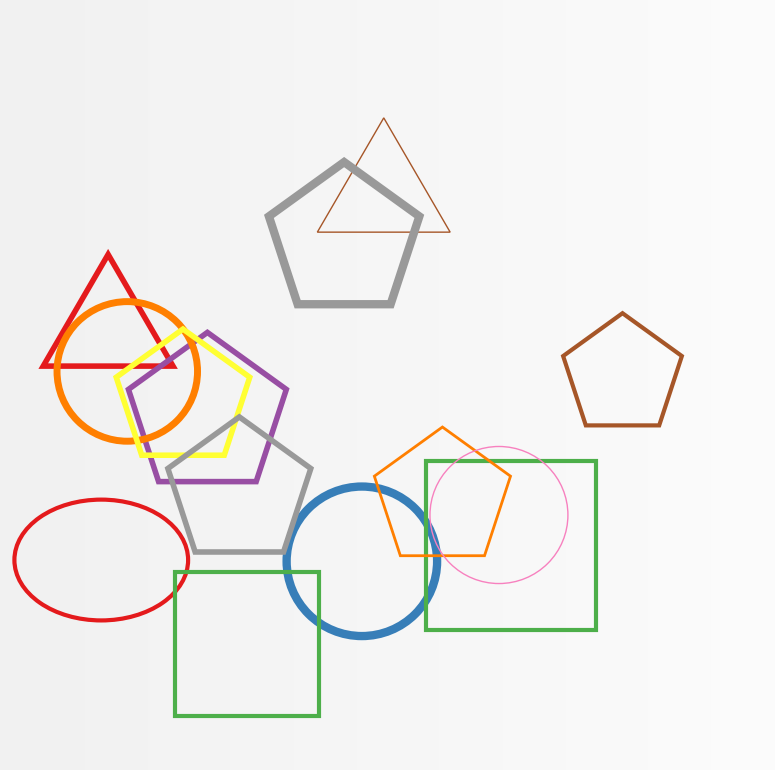[{"shape": "oval", "thickness": 1.5, "radius": 0.56, "center": [0.131, 0.273]}, {"shape": "triangle", "thickness": 2, "radius": 0.48, "center": [0.14, 0.573]}, {"shape": "circle", "thickness": 3, "radius": 0.49, "center": [0.467, 0.271]}, {"shape": "square", "thickness": 1.5, "radius": 0.47, "center": [0.319, 0.163]}, {"shape": "square", "thickness": 1.5, "radius": 0.55, "center": [0.659, 0.292]}, {"shape": "pentagon", "thickness": 2, "radius": 0.54, "center": [0.268, 0.461]}, {"shape": "circle", "thickness": 2.5, "radius": 0.45, "center": [0.164, 0.518]}, {"shape": "pentagon", "thickness": 1, "radius": 0.46, "center": [0.571, 0.353]}, {"shape": "pentagon", "thickness": 2, "radius": 0.45, "center": [0.236, 0.482]}, {"shape": "triangle", "thickness": 0.5, "radius": 0.49, "center": [0.495, 0.748]}, {"shape": "pentagon", "thickness": 1.5, "radius": 0.4, "center": [0.803, 0.513]}, {"shape": "circle", "thickness": 0.5, "radius": 0.44, "center": [0.644, 0.331]}, {"shape": "pentagon", "thickness": 2, "radius": 0.48, "center": [0.309, 0.362]}, {"shape": "pentagon", "thickness": 3, "radius": 0.51, "center": [0.444, 0.687]}]